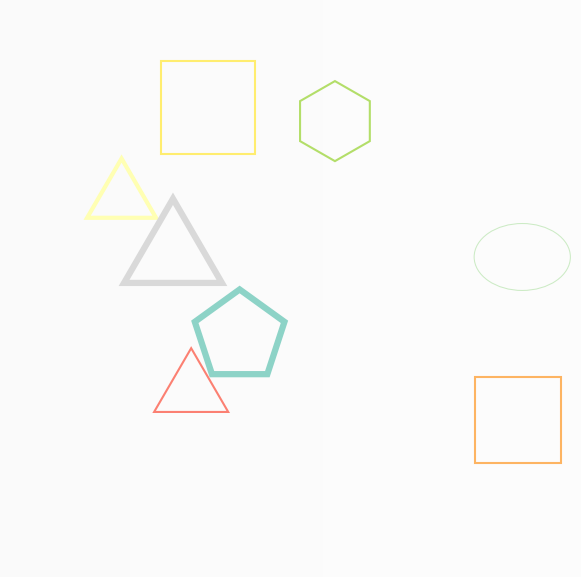[{"shape": "pentagon", "thickness": 3, "radius": 0.41, "center": [0.412, 0.417]}, {"shape": "triangle", "thickness": 2, "radius": 0.34, "center": [0.209, 0.656]}, {"shape": "triangle", "thickness": 1, "radius": 0.37, "center": [0.329, 0.323]}, {"shape": "square", "thickness": 1, "radius": 0.37, "center": [0.891, 0.272]}, {"shape": "hexagon", "thickness": 1, "radius": 0.35, "center": [0.576, 0.789]}, {"shape": "triangle", "thickness": 3, "radius": 0.49, "center": [0.298, 0.558]}, {"shape": "oval", "thickness": 0.5, "radius": 0.41, "center": [0.899, 0.554]}, {"shape": "square", "thickness": 1, "radius": 0.4, "center": [0.357, 0.812]}]